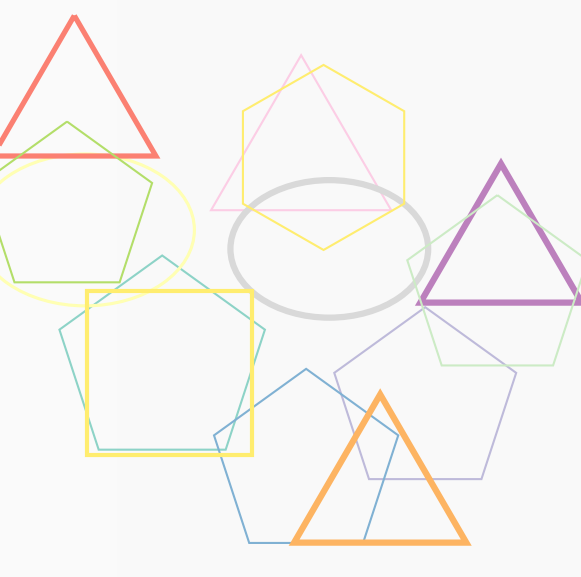[{"shape": "pentagon", "thickness": 1, "radius": 0.93, "center": [0.279, 0.371]}, {"shape": "oval", "thickness": 1.5, "radius": 0.94, "center": [0.147, 0.601]}, {"shape": "pentagon", "thickness": 1, "radius": 0.82, "center": [0.732, 0.303]}, {"shape": "triangle", "thickness": 2.5, "radius": 0.81, "center": [0.128, 0.81]}, {"shape": "pentagon", "thickness": 1, "radius": 0.83, "center": [0.527, 0.194]}, {"shape": "triangle", "thickness": 3, "radius": 0.86, "center": [0.654, 0.145]}, {"shape": "pentagon", "thickness": 1, "radius": 0.77, "center": [0.115, 0.635]}, {"shape": "triangle", "thickness": 1, "radius": 0.89, "center": [0.518, 0.725]}, {"shape": "oval", "thickness": 3, "radius": 0.85, "center": [0.567, 0.568]}, {"shape": "triangle", "thickness": 3, "radius": 0.8, "center": [0.862, 0.555]}, {"shape": "pentagon", "thickness": 1, "radius": 0.82, "center": [0.856, 0.498]}, {"shape": "square", "thickness": 2, "radius": 0.71, "center": [0.292, 0.352]}, {"shape": "hexagon", "thickness": 1, "radius": 0.8, "center": [0.557, 0.726]}]